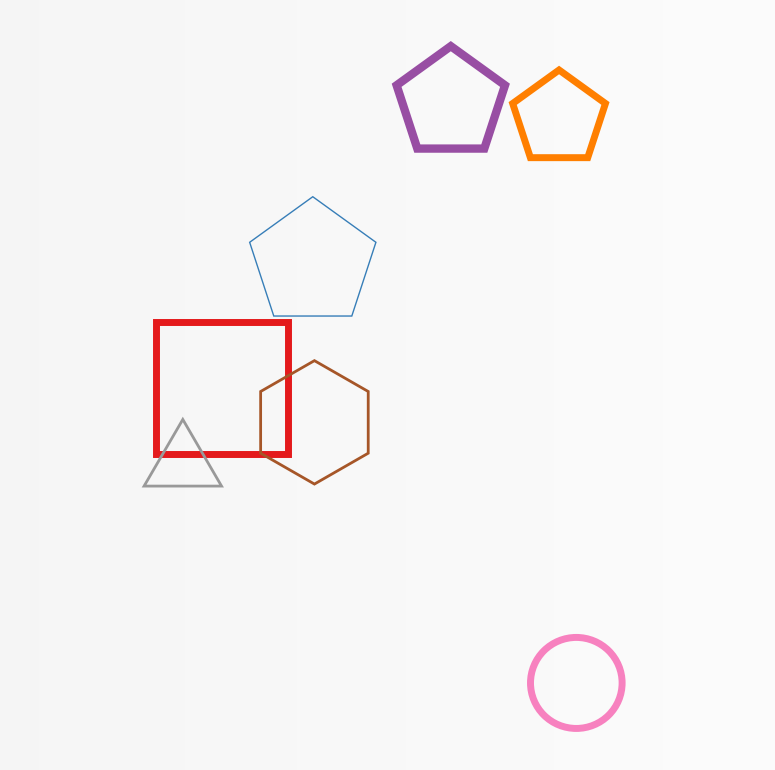[{"shape": "square", "thickness": 2.5, "radius": 0.43, "center": [0.287, 0.496]}, {"shape": "pentagon", "thickness": 0.5, "radius": 0.43, "center": [0.404, 0.659]}, {"shape": "pentagon", "thickness": 3, "radius": 0.37, "center": [0.582, 0.867]}, {"shape": "pentagon", "thickness": 2.5, "radius": 0.31, "center": [0.721, 0.846]}, {"shape": "hexagon", "thickness": 1, "radius": 0.4, "center": [0.406, 0.451]}, {"shape": "circle", "thickness": 2.5, "radius": 0.3, "center": [0.744, 0.113]}, {"shape": "triangle", "thickness": 1, "radius": 0.29, "center": [0.236, 0.398]}]